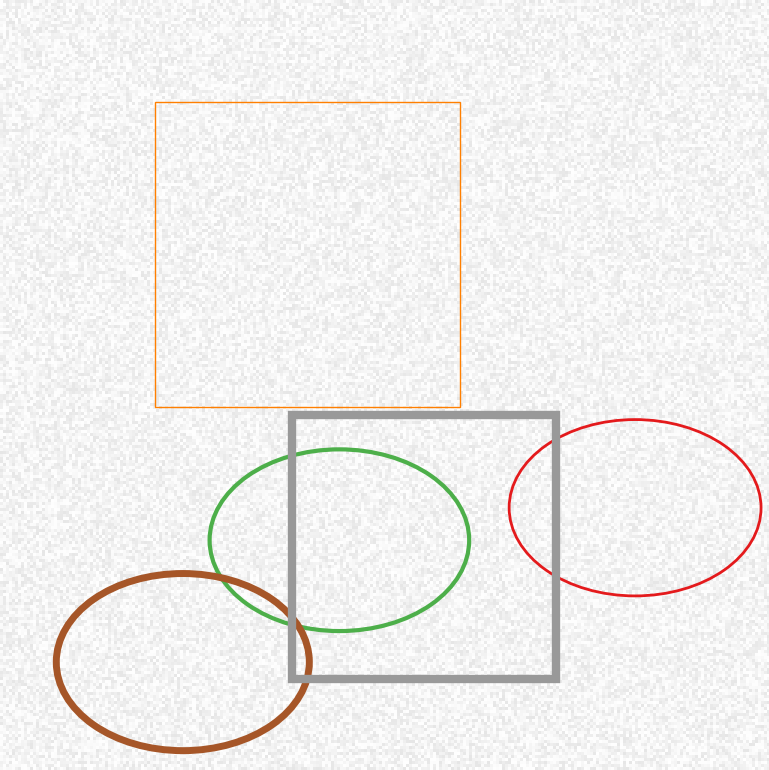[{"shape": "oval", "thickness": 1, "radius": 0.82, "center": [0.825, 0.341]}, {"shape": "oval", "thickness": 1.5, "radius": 0.84, "center": [0.441, 0.298]}, {"shape": "square", "thickness": 0.5, "radius": 0.99, "center": [0.399, 0.67]}, {"shape": "oval", "thickness": 2.5, "radius": 0.82, "center": [0.237, 0.14]}, {"shape": "square", "thickness": 3, "radius": 0.86, "center": [0.551, 0.29]}]